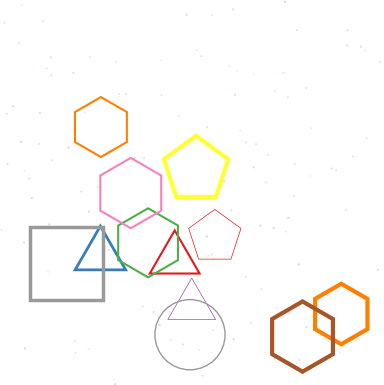[{"shape": "triangle", "thickness": 1.5, "radius": 0.37, "center": [0.454, 0.327]}, {"shape": "pentagon", "thickness": 0.5, "radius": 0.36, "center": [0.558, 0.385]}, {"shape": "triangle", "thickness": 2, "radius": 0.38, "center": [0.261, 0.337]}, {"shape": "hexagon", "thickness": 1.5, "radius": 0.45, "center": [0.385, 0.369]}, {"shape": "triangle", "thickness": 0.5, "radius": 0.36, "center": [0.498, 0.206]}, {"shape": "hexagon", "thickness": 3, "radius": 0.39, "center": [0.886, 0.184]}, {"shape": "hexagon", "thickness": 1.5, "radius": 0.39, "center": [0.262, 0.67]}, {"shape": "pentagon", "thickness": 3, "radius": 0.44, "center": [0.509, 0.56]}, {"shape": "hexagon", "thickness": 3, "radius": 0.46, "center": [0.786, 0.126]}, {"shape": "hexagon", "thickness": 1.5, "radius": 0.46, "center": [0.34, 0.499]}, {"shape": "square", "thickness": 2.5, "radius": 0.47, "center": [0.172, 0.315]}, {"shape": "circle", "thickness": 1, "radius": 0.46, "center": [0.493, 0.131]}]